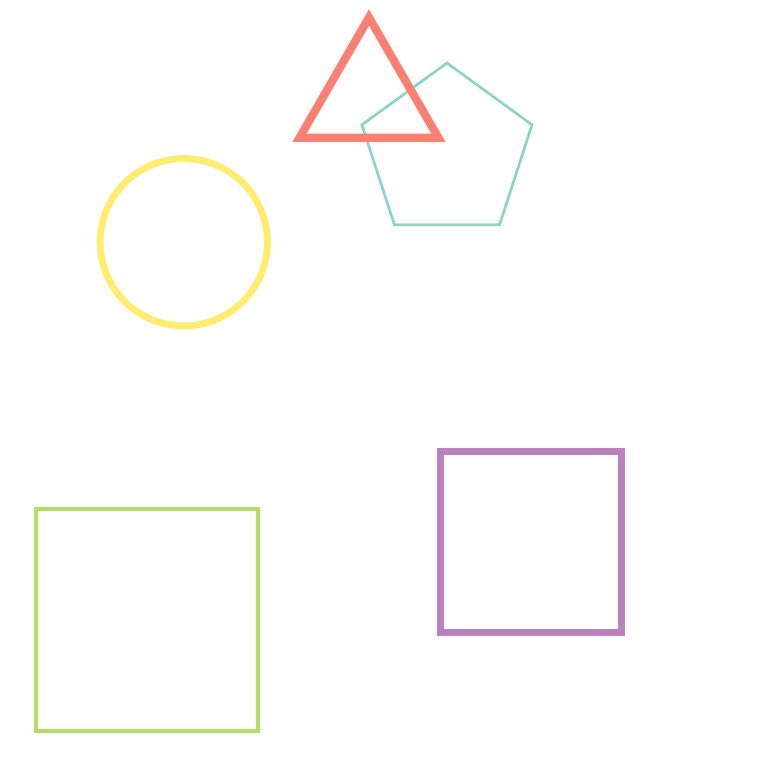[{"shape": "pentagon", "thickness": 1, "radius": 0.58, "center": [0.58, 0.802]}, {"shape": "triangle", "thickness": 3, "radius": 0.52, "center": [0.479, 0.873]}, {"shape": "square", "thickness": 1.5, "radius": 0.72, "center": [0.191, 0.195]}, {"shape": "square", "thickness": 2.5, "radius": 0.59, "center": [0.688, 0.296]}, {"shape": "circle", "thickness": 2.5, "radius": 0.54, "center": [0.239, 0.685]}]